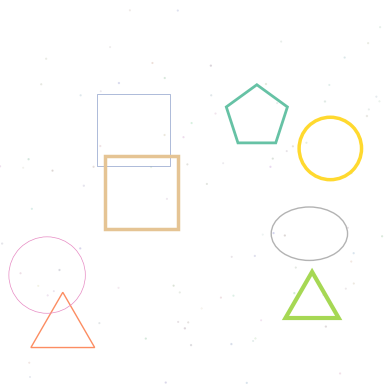[{"shape": "pentagon", "thickness": 2, "radius": 0.42, "center": [0.667, 0.696]}, {"shape": "triangle", "thickness": 1, "radius": 0.48, "center": [0.163, 0.145]}, {"shape": "square", "thickness": 0.5, "radius": 0.47, "center": [0.346, 0.662]}, {"shape": "circle", "thickness": 0.5, "radius": 0.5, "center": [0.122, 0.286]}, {"shape": "triangle", "thickness": 3, "radius": 0.4, "center": [0.811, 0.214]}, {"shape": "circle", "thickness": 2.5, "radius": 0.41, "center": [0.858, 0.614]}, {"shape": "square", "thickness": 2.5, "radius": 0.48, "center": [0.368, 0.499]}, {"shape": "oval", "thickness": 1, "radius": 0.5, "center": [0.804, 0.393]}]